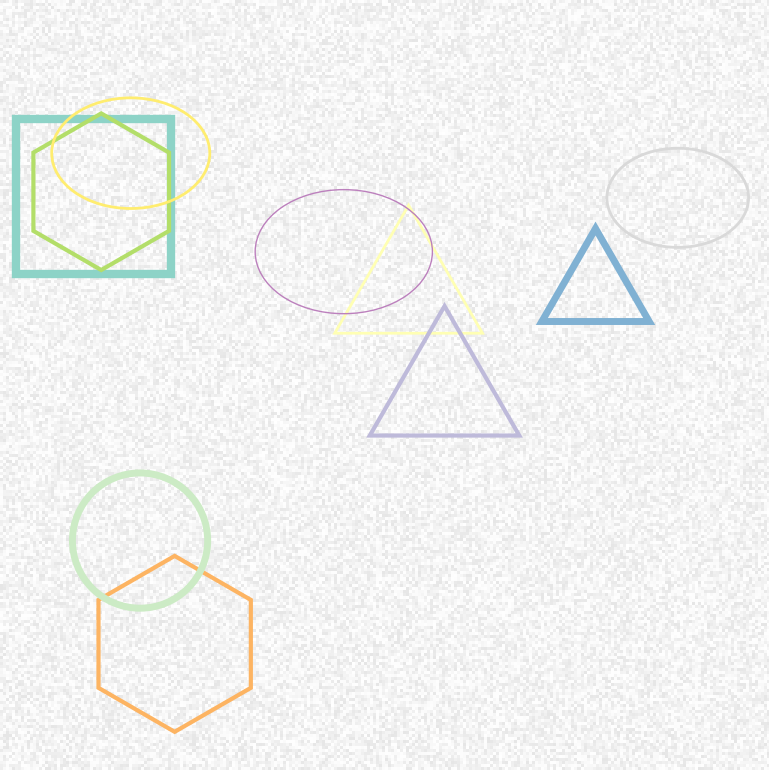[{"shape": "square", "thickness": 3, "radius": 0.5, "center": [0.122, 0.745]}, {"shape": "triangle", "thickness": 1, "radius": 0.55, "center": [0.531, 0.623]}, {"shape": "triangle", "thickness": 1.5, "radius": 0.56, "center": [0.577, 0.49]}, {"shape": "triangle", "thickness": 2.5, "radius": 0.4, "center": [0.773, 0.623]}, {"shape": "hexagon", "thickness": 1.5, "radius": 0.57, "center": [0.227, 0.164]}, {"shape": "hexagon", "thickness": 1.5, "radius": 0.51, "center": [0.131, 0.751]}, {"shape": "oval", "thickness": 1, "radius": 0.46, "center": [0.88, 0.743]}, {"shape": "oval", "thickness": 0.5, "radius": 0.58, "center": [0.446, 0.673]}, {"shape": "circle", "thickness": 2.5, "radius": 0.44, "center": [0.182, 0.298]}, {"shape": "oval", "thickness": 1, "radius": 0.51, "center": [0.17, 0.801]}]